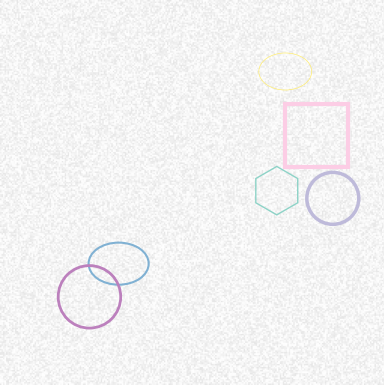[{"shape": "hexagon", "thickness": 1, "radius": 0.31, "center": [0.719, 0.505]}, {"shape": "circle", "thickness": 2.5, "radius": 0.34, "center": [0.864, 0.485]}, {"shape": "oval", "thickness": 1.5, "radius": 0.39, "center": [0.308, 0.315]}, {"shape": "square", "thickness": 3, "radius": 0.41, "center": [0.822, 0.648]}, {"shape": "circle", "thickness": 2, "radius": 0.41, "center": [0.232, 0.229]}, {"shape": "oval", "thickness": 0.5, "radius": 0.34, "center": [0.741, 0.814]}]